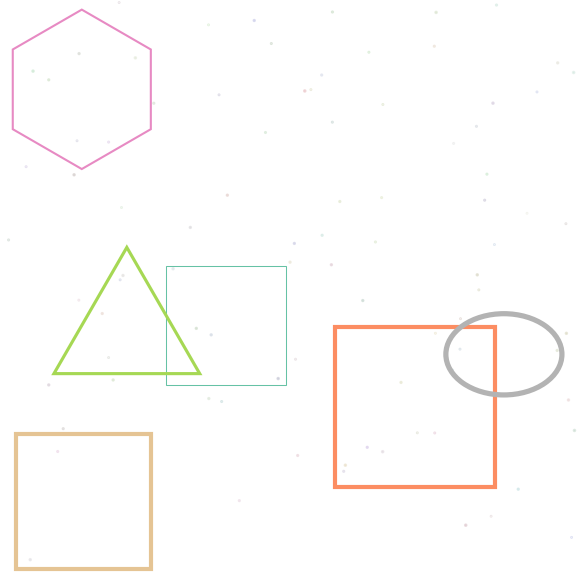[{"shape": "square", "thickness": 0.5, "radius": 0.52, "center": [0.392, 0.436]}, {"shape": "square", "thickness": 2, "radius": 0.69, "center": [0.719, 0.294]}, {"shape": "hexagon", "thickness": 1, "radius": 0.69, "center": [0.142, 0.844]}, {"shape": "triangle", "thickness": 1.5, "radius": 0.73, "center": [0.22, 0.425]}, {"shape": "square", "thickness": 2, "radius": 0.58, "center": [0.145, 0.131]}, {"shape": "oval", "thickness": 2.5, "radius": 0.5, "center": [0.873, 0.386]}]